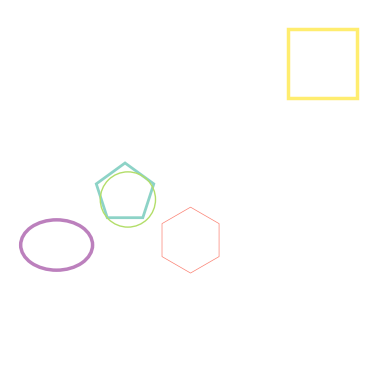[{"shape": "pentagon", "thickness": 2, "radius": 0.39, "center": [0.325, 0.498]}, {"shape": "hexagon", "thickness": 0.5, "radius": 0.43, "center": [0.495, 0.376]}, {"shape": "circle", "thickness": 1, "radius": 0.36, "center": [0.332, 0.482]}, {"shape": "oval", "thickness": 2.5, "radius": 0.47, "center": [0.147, 0.364]}, {"shape": "square", "thickness": 2.5, "radius": 0.45, "center": [0.839, 0.836]}]